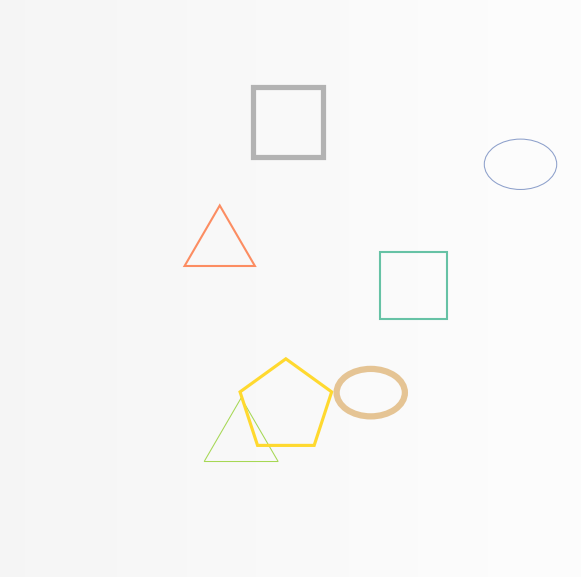[{"shape": "square", "thickness": 1, "radius": 0.29, "center": [0.711, 0.504]}, {"shape": "triangle", "thickness": 1, "radius": 0.35, "center": [0.378, 0.573]}, {"shape": "oval", "thickness": 0.5, "radius": 0.31, "center": [0.895, 0.715]}, {"shape": "triangle", "thickness": 0.5, "radius": 0.37, "center": [0.415, 0.237]}, {"shape": "pentagon", "thickness": 1.5, "radius": 0.41, "center": [0.492, 0.295]}, {"shape": "oval", "thickness": 3, "radius": 0.29, "center": [0.638, 0.319]}, {"shape": "square", "thickness": 2.5, "radius": 0.3, "center": [0.495, 0.788]}]